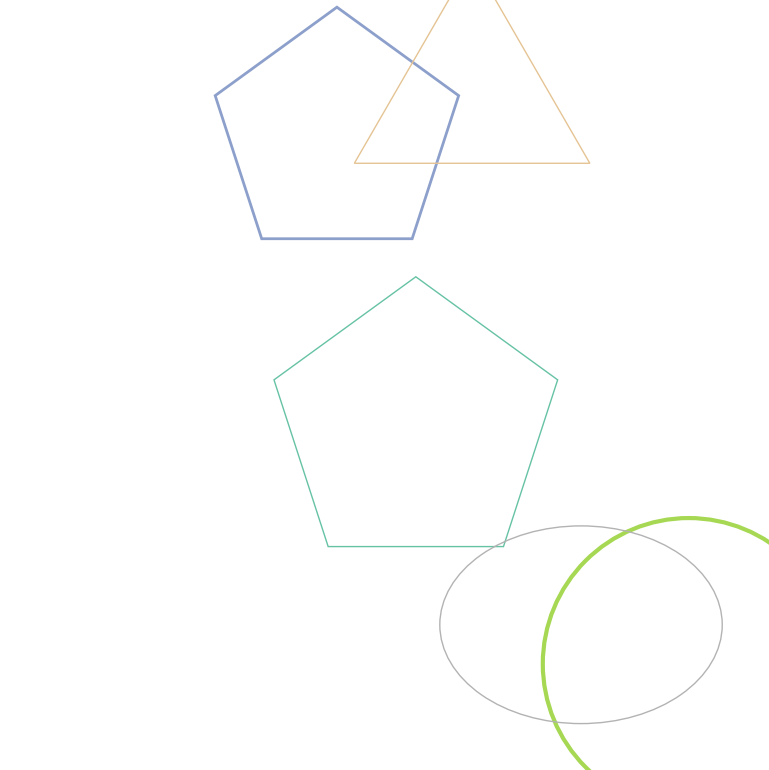[{"shape": "pentagon", "thickness": 0.5, "radius": 0.97, "center": [0.54, 0.447]}, {"shape": "pentagon", "thickness": 1, "radius": 0.83, "center": [0.438, 0.824]}, {"shape": "circle", "thickness": 1.5, "radius": 0.95, "center": [0.894, 0.138]}, {"shape": "triangle", "thickness": 0.5, "radius": 0.88, "center": [0.613, 0.876]}, {"shape": "oval", "thickness": 0.5, "radius": 0.92, "center": [0.755, 0.189]}]